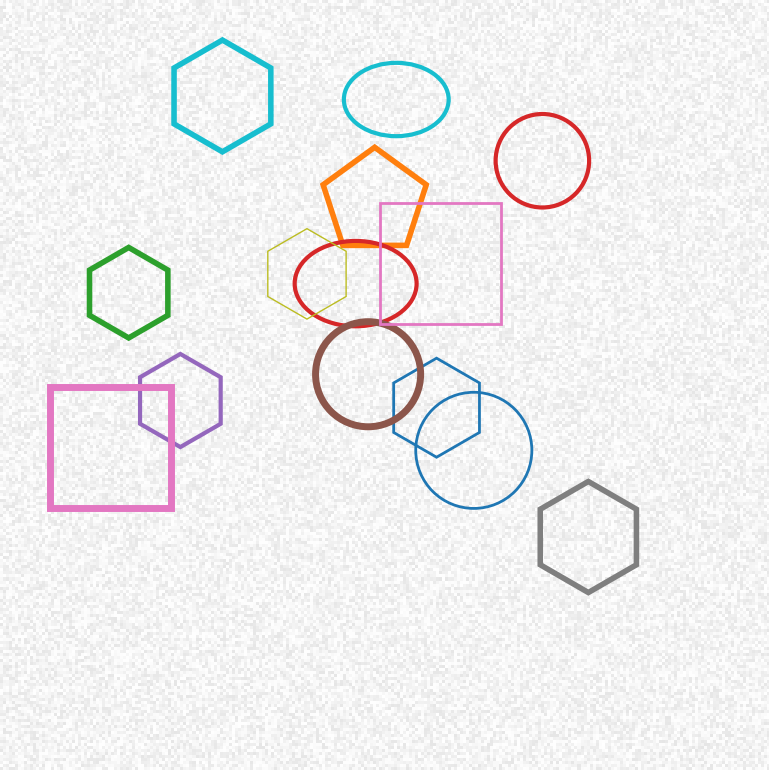[{"shape": "circle", "thickness": 1, "radius": 0.38, "center": [0.615, 0.415]}, {"shape": "hexagon", "thickness": 1, "radius": 0.32, "center": [0.567, 0.471]}, {"shape": "pentagon", "thickness": 2, "radius": 0.35, "center": [0.487, 0.738]}, {"shape": "hexagon", "thickness": 2, "radius": 0.29, "center": [0.167, 0.62]}, {"shape": "circle", "thickness": 1.5, "radius": 0.3, "center": [0.704, 0.791]}, {"shape": "oval", "thickness": 1.5, "radius": 0.4, "center": [0.462, 0.632]}, {"shape": "hexagon", "thickness": 1.5, "radius": 0.3, "center": [0.234, 0.48]}, {"shape": "circle", "thickness": 2.5, "radius": 0.34, "center": [0.478, 0.514]}, {"shape": "square", "thickness": 2.5, "radius": 0.39, "center": [0.144, 0.418]}, {"shape": "square", "thickness": 1, "radius": 0.39, "center": [0.572, 0.658]}, {"shape": "hexagon", "thickness": 2, "radius": 0.36, "center": [0.764, 0.303]}, {"shape": "hexagon", "thickness": 0.5, "radius": 0.29, "center": [0.399, 0.644]}, {"shape": "oval", "thickness": 1.5, "radius": 0.34, "center": [0.515, 0.871]}, {"shape": "hexagon", "thickness": 2, "radius": 0.36, "center": [0.289, 0.875]}]